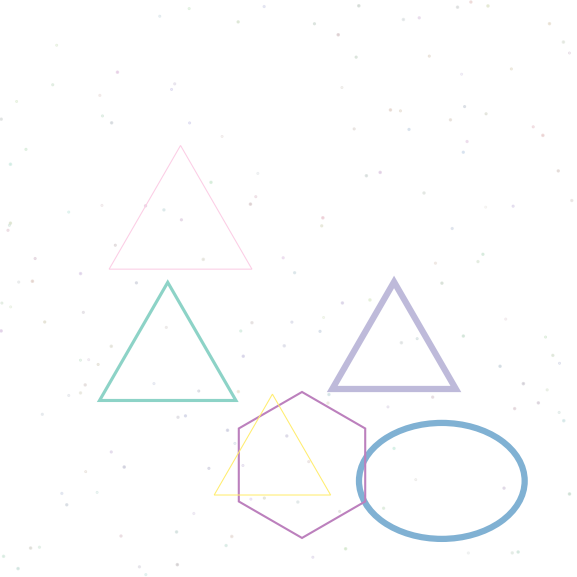[{"shape": "triangle", "thickness": 1.5, "radius": 0.68, "center": [0.29, 0.374]}, {"shape": "triangle", "thickness": 3, "radius": 0.62, "center": [0.682, 0.387]}, {"shape": "oval", "thickness": 3, "radius": 0.72, "center": [0.765, 0.166]}, {"shape": "triangle", "thickness": 0.5, "radius": 0.71, "center": [0.313, 0.604]}, {"shape": "hexagon", "thickness": 1, "radius": 0.63, "center": [0.523, 0.194]}, {"shape": "triangle", "thickness": 0.5, "radius": 0.58, "center": [0.472, 0.2]}]